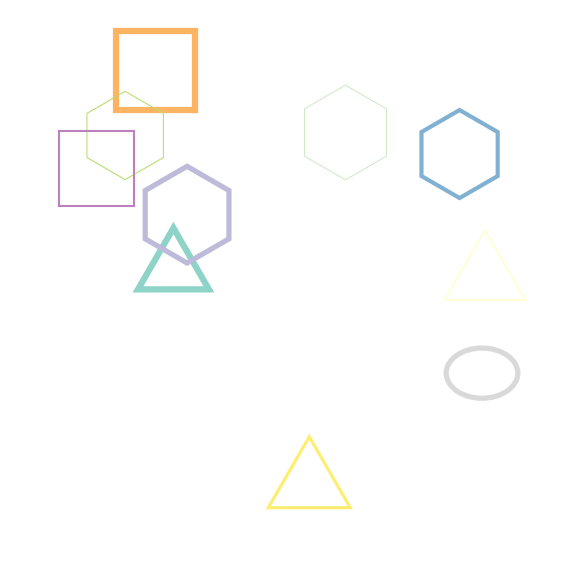[{"shape": "triangle", "thickness": 3, "radius": 0.35, "center": [0.3, 0.533]}, {"shape": "triangle", "thickness": 0.5, "radius": 0.4, "center": [0.84, 0.52]}, {"shape": "hexagon", "thickness": 2.5, "radius": 0.42, "center": [0.324, 0.627]}, {"shape": "hexagon", "thickness": 2, "radius": 0.38, "center": [0.796, 0.732]}, {"shape": "square", "thickness": 3, "radius": 0.34, "center": [0.269, 0.877]}, {"shape": "hexagon", "thickness": 0.5, "radius": 0.38, "center": [0.217, 0.765]}, {"shape": "oval", "thickness": 2.5, "radius": 0.31, "center": [0.835, 0.353]}, {"shape": "square", "thickness": 1, "radius": 0.33, "center": [0.168, 0.707]}, {"shape": "hexagon", "thickness": 0.5, "radius": 0.41, "center": [0.598, 0.77]}, {"shape": "triangle", "thickness": 1.5, "radius": 0.41, "center": [0.536, 0.161]}]